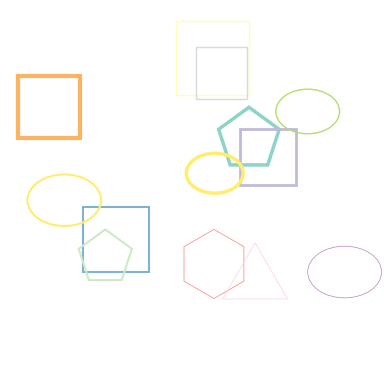[{"shape": "pentagon", "thickness": 2.5, "radius": 0.41, "center": [0.647, 0.639]}, {"shape": "square", "thickness": 1, "radius": 0.48, "center": [0.552, 0.849]}, {"shape": "square", "thickness": 2, "radius": 0.36, "center": [0.696, 0.591]}, {"shape": "hexagon", "thickness": 0.5, "radius": 0.45, "center": [0.556, 0.314]}, {"shape": "square", "thickness": 1.5, "radius": 0.42, "center": [0.301, 0.378]}, {"shape": "square", "thickness": 3, "radius": 0.4, "center": [0.128, 0.721]}, {"shape": "oval", "thickness": 1, "radius": 0.41, "center": [0.799, 0.71]}, {"shape": "triangle", "thickness": 0.5, "radius": 0.49, "center": [0.663, 0.272]}, {"shape": "square", "thickness": 1, "radius": 0.33, "center": [0.576, 0.81]}, {"shape": "oval", "thickness": 0.5, "radius": 0.48, "center": [0.895, 0.293]}, {"shape": "pentagon", "thickness": 1.5, "radius": 0.36, "center": [0.274, 0.331]}, {"shape": "oval", "thickness": 2.5, "radius": 0.37, "center": [0.558, 0.55]}, {"shape": "oval", "thickness": 1.5, "radius": 0.48, "center": [0.167, 0.48]}]